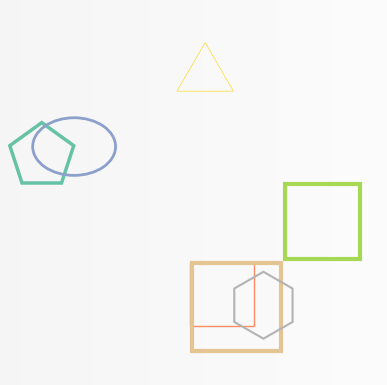[{"shape": "pentagon", "thickness": 2.5, "radius": 0.43, "center": [0.108, 0.595]}, {"shape": "square", "thickness": 1, "radius": 0.41, "center": [0.572, 0.235]}, {"shape": "oval", "thickness": 2, "radius": 0.53, "center": [0.191, 0.619]}, {"shape": "square", "thickness": 3, "radius": 0.49, "center": [0.832, 0.424]}, {"shape": "triangle", "thickness": 0.5, "radius": 0.42, "center": [0.529, 0.805]}, {"shape": "square", "thickness": 3, "radius": 0.57, "center": [0.61, 0.202]}, {"shape": "hexagon", "thickness": 1.5, "radius": 0.43, "center": [0.68, 0.207]}]